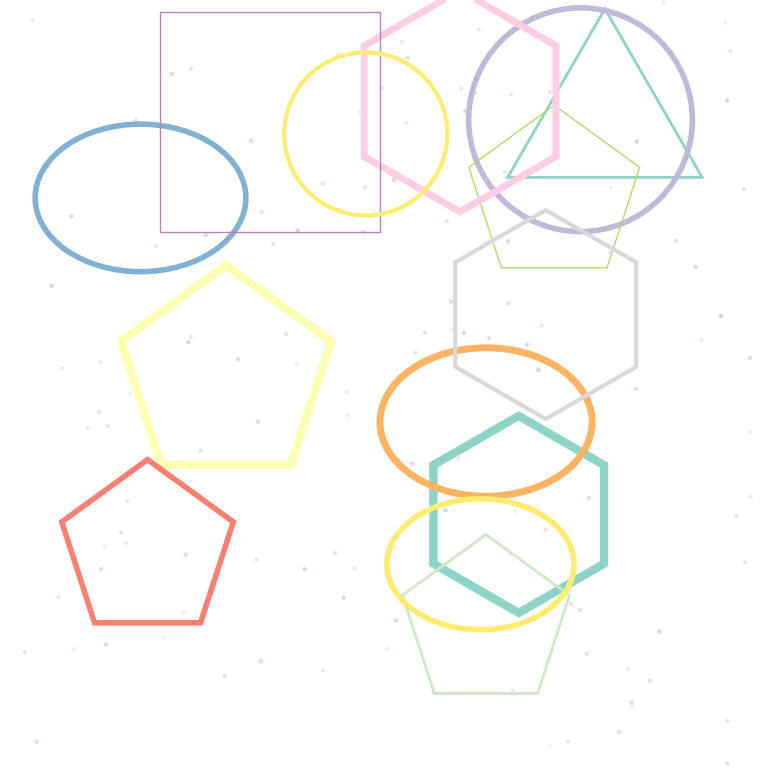[{"shape": "hexagon", "thickness": 3, "radius": 0.64, "center": [0.674, 0.332]}, {"shape": "triangle", "thickness": 1, "radius": 0.73, "center": [0.786, 0.843]}, {"shape": "pentagon", "thickness": 3, "radius": 0.72, "center": [0.294, 0.512]}, {"shape": "circle", "thickness": 2, "radius": 0.73, "center": [0.754, 0.844]}, {"shape": "pentagon", "thickness": 2, "radius": 0.59, "center": [0.192, 0.286]}, {"shape": "oval", "thickness": 2, "radius": 0.68, "center": [0.182, 0.743]}, {"shape": "oval", "thickness": 2.5, "radius": 0.69, "center": [0.631, 0.452]}, {"shape": "pentagon", "thickness": 0.5, "radius": 0.58, "center": [0.72, 0.747]}, {"shape": "hexagon", "thickness": 2.5, "radius": 0.72, "center": [0.598, 0.869]}, {"shape": "hexagon", "thickness": 1.5, "radius": 0.68, "center": [0.709, 0.591]}, {"shape": "square", "thickness": 0.5, "radius": 0.71, "center": [0.35, 0.842]}, {"shape": "pentagon", "thickness": 1, "radius": 0.57, "center": [0.631, 0.192]}, {"shape": "oval", "thickness": 2, "radius": 0.61, "center": [0.624, 0.267]}, {"shape": "circle", "thickness": 1.5, "radius": 0.53, "center": [0.475, 0.826]}]